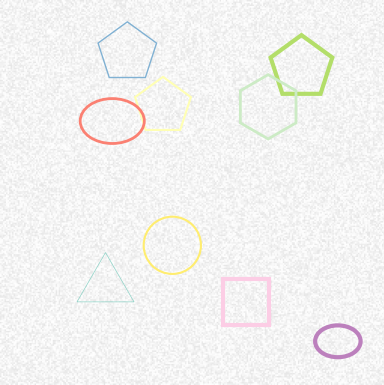[{"shape": "triangle", "thickness": 0.5, "radius": 0.43, "center": [0.274, 0.259]}, {"shape": "pentagon", "thickness": 1.5, "radius": 0.38, "center": [0.423, 0.724]}, {"shape": "oval", "thickness": 2, "radius": 0.42, "center": [0.292, 0.686]}, {"shape": "pentagon", "thickness": 1, "radius": 0.4, "center": [0.331, 0.863]}, {"shape": "pentagon", "thickness": 3, "radius": 0.42, "center": [0.783, 0.825]}, {"shape": "square", "thickness": 3, "radius": 0.3, "center": [0.64, 0.216]}, {"shape": "oval", "thickness": 3, "radius": 0.3, "center": [0.878, 0.114]}, {"shape": "hexagon", "thickness": 2, "radius": 0.42, "center": [0.697, 0.723]}, {"shape": "circle", "thickness": 1.5, "radius": 0.37, "center": [0.448, 0.363]}]